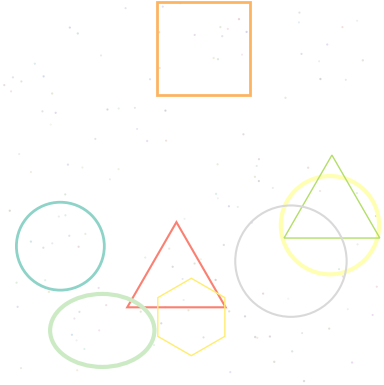[{"shape": "circle", "thickness": 2, "radius": 0.57, "center": [0.157, 0.361]}, {"shape": "circle", "thickness": 3, "radius": 0.64, "center": [0.857, 0.415]}, {"shape": "triangle", "thickness": 1.5, "radius": 0.74, "center": [0.458, 0.276]}, {"shape": "square", "thickness": 2, "radius": 0.6, "center": [0.528, 0.874]}, {"shape": "triangle", "thickness": 1, "radius": 0.72, "center": [0.862, 0.454]}, {"shape": "circle", "thickness": 1.5, "radius": 0.72, "center": [0.756, 0.322]}, {"shape": "oval", "thickness": 3, "radius": 0.68, "center": [0.266, 0.142]}, {"shape": "hexagon", "thickness": 1, "radius": 0.5, "center": [0.497, 0.177]}]